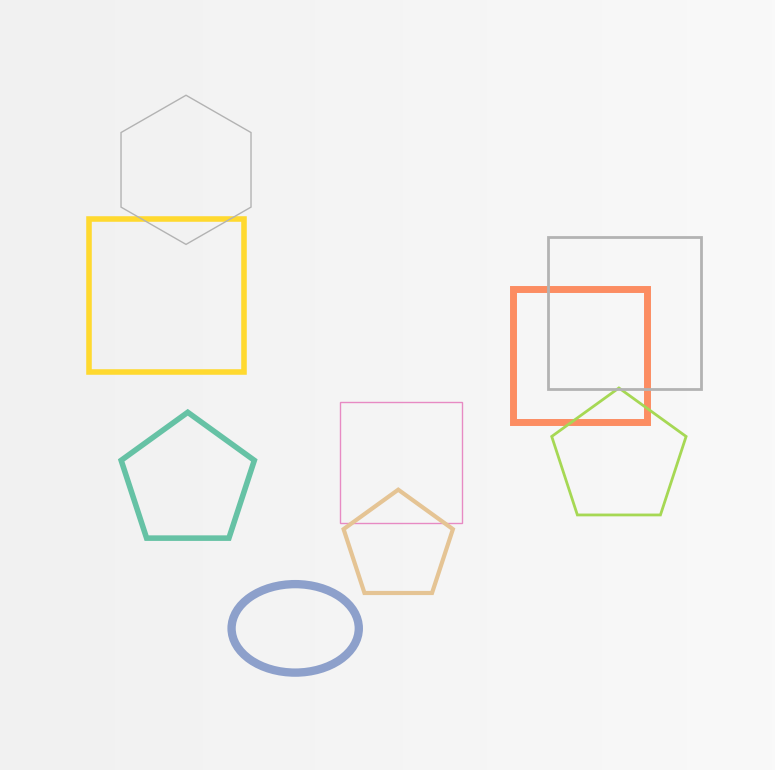[{"shape": "pentagon", "thickness": 2, "radius": 0.45, "center": [0.242, 0.374]}, {"shape": "square", "thickness": 2.5, "radius": 0.43, "center": [0.748, 0.538]}, {"shape": "oval", "thickness": 3, "radius": 0.41, "center": [0.381, 0.184]}, {"shape": "square", "thickness": 0.5, "radius": 0.39, "center": [0.517, 0.399]}, {"shape": "pentagon", "thickness": 1, "radius": 0.46, "center": [0.799, 0.405]}, {"shape": "square", "thickness": 2, "radius": 0.5, "center": [0.215, 0.616]}, {"shape": "pentagon", "thickness": 1.5, "radius": 0.37, "center": [0.514, 0.29]}, {"shape": "hexagon", "thickness": 0.5, "radius": 0.48, "center": [0.24, 0.779]}, {"shape": "square", "thickness": 1, "radius": 0.49, "center": [0.806, 0.594]}]